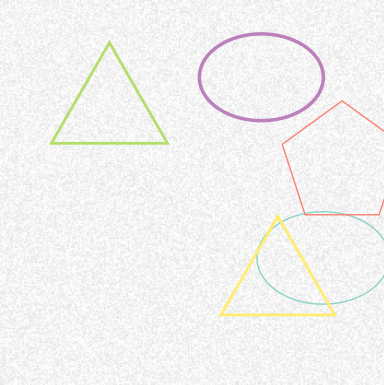[{"shape": "oval", "thickness": 1, "radius": 0.86, "center": [0.839, 0.33]}, {"shape": "pentagon", "thickness": 1, "radius": 0.82, "center": [0.889, 0.575]}, {"shape": "triangle", "thickness": 2, "radius": 0.87, "center": [0.284, 0.715]}, {"shape": "oval", "thickness": 2.5, "radius": 0.81, "center": [0.679, 0.799]}, {"shape": "triangle", "thickness": 2, "radius": 0.85, "center": [0.722, 0.267]}]